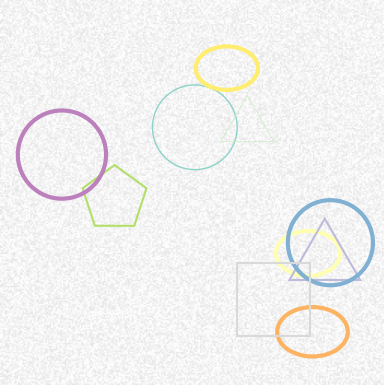[{"shape": "circle", "thickness": 1, "radius": 0.55, "center": [0.506, 0.669]}, {"shape": "oval", "thickness": 3, "radius": 0.42, "center": [0.8, 0.342]}, {"shape": "triangle", "thickness": 1.5, "radius": 0.53, "center": [0.844, 0.326]}, {"shape": "circle", "thickness": 3, "radius": 0.55, "center": [0.858, 0.37]}, {"shape": "oval", "thickness": 3, "radius": 0.46, "center": [0.812, 0.138]}, {"shape": "pentagon", "thickness": 1.5, "radius": 0.44, "center": [0.298, 0.484]}, {"shape": "square", "thickness": 1.5, "radius": 0.47, "center": [0.71, 0.222]}, {"shape": "circle", "thickness": 3, "radius": 0.57, "center": [0.161, 0.599]}, {"shape": "triangle", "thickness": 0.5, "radius": 0.4, "center": [0.642, 0.672]}, {"shape": "oval", "thickness": 3, "radius": 0.4, "center": [0.589, 0.823]}]